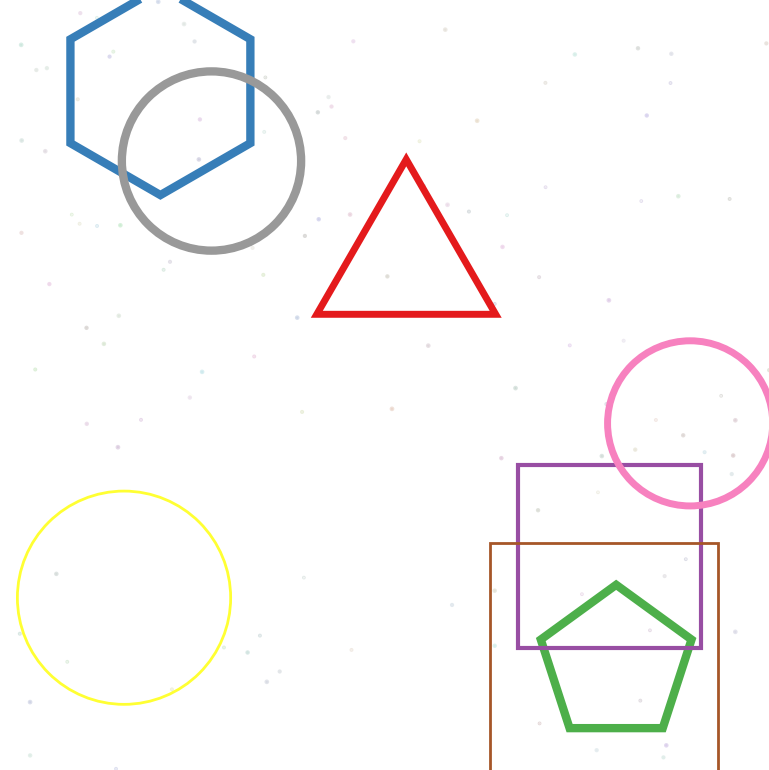[{"shape": "triangle", "thickness": 2.5, "radius": 0.67, "center": [0.528, 0.659]}, {"shape": "hexagon", "thickness": 3, "radius": 0.67, "center": [0.208, 0.882]}, {"shape": "pentagon", "thickness": 3, "radius": 0.51, "center": [0.8, 0.138]}, {"shape": "square", "thickness": 1.5, "radius": 0.6, "center": [0.792, 0.278]}, {"shape": "circle", "thickness": 1, "radius": 0.69, "center": [0.161, 0.224]}, {"shape": "square", "thickness": 1, "radius": 0.74, "center": [0.785, 0.147]}, {"shape": "circle", "thickness": 2.5, "radius": 0.54, "center": [0.896, 0.45]}, {"shape": "circle", "thickness": 3, "radius": 0.58, "center": [0.275, 0.791]}]